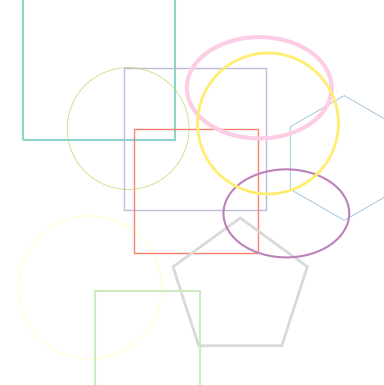[{"shape": "square", "thickness": 1.5, "radius": 0.99, "center": [0.257, 0.834]}, {"shape": "circle", "thickness": 0.5, "radius": 0.93, "center": [0.233, 0.254]}, {"shape": "square", "thickness": 1, "radius": 0.92, "center": [0.506, 0.639]}, {"shape": "square", "thickness": 1, "radius": 0.81, "center": [0.509, 0.503]}, {"shape": "hexagon", "thickness": 0.5, "radius": 0.81, "center": [0.894, 0.59]}, {"shape": "circle", "thickness": 0.5, "radius": 0.79, "center": [0.333, 0.666]}, {"shape": "oval", "thickness": 3, "radius": 0.94, "center": [0.673, 0.772]}, {"shape": "pentagon", "thickness": 2, "radius": 0.92, "center": [0.624, 0.25]}, {"shape": "oval", "thickness": 1.5, "radius": 0.82, "center": [0.744, 0.446]}, {"shape": "square", "thickness": 1.5, "radius": 0.69, "center": [0.383, 0.106]}, {"shape": "circle", "thickness": 2, "radius": 0.92, "center": [0.696, 0.679]}]